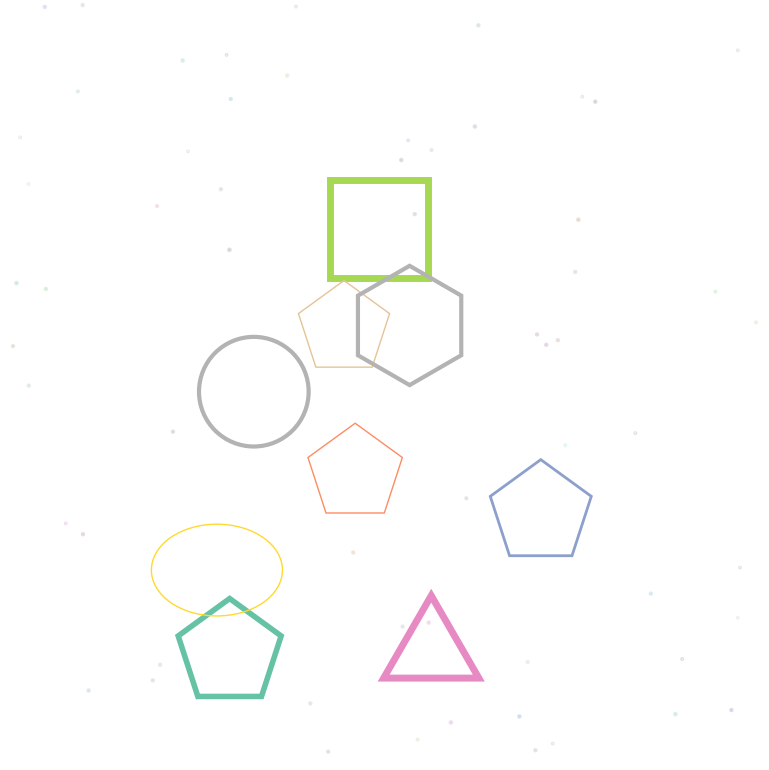[{"shape": "pentagon", "thickness": 2, "radius": 0.35, "center": [0.298, 0.152]}, {"shape": "pentagon", "thickness": 0.5, "radius": 0.32, "center": [0.461, 0.386]}, {"shape": "pentagon", "thickness": 1, "radius": 0.34, "center": [0.702, 0.334]}, {"shape": "triangle", "thickness": 2.5, "radius": 0.36, "center": [0.56, 0.155]}, {"shape": "square", "thickness": 2.5, "radius": 0.32, "center": [0.492, 0.703]}, {"shape": "oval", "thickness": 0.5, "radius": 0.43, "center": [0.282, 0.26]}, {"shape": "pentagon", "thickness": 0.5, "radius": 0.31, "center": [0.447, 0.573]}, {"shape": "hexagon", "thickness": 1.5, "radius": 0.39, "center": [0.532, 0.577]}, {"shape": "circle", "thickness": 1.5, "radius": 0.36, "center": [0.33, 0.491]}]